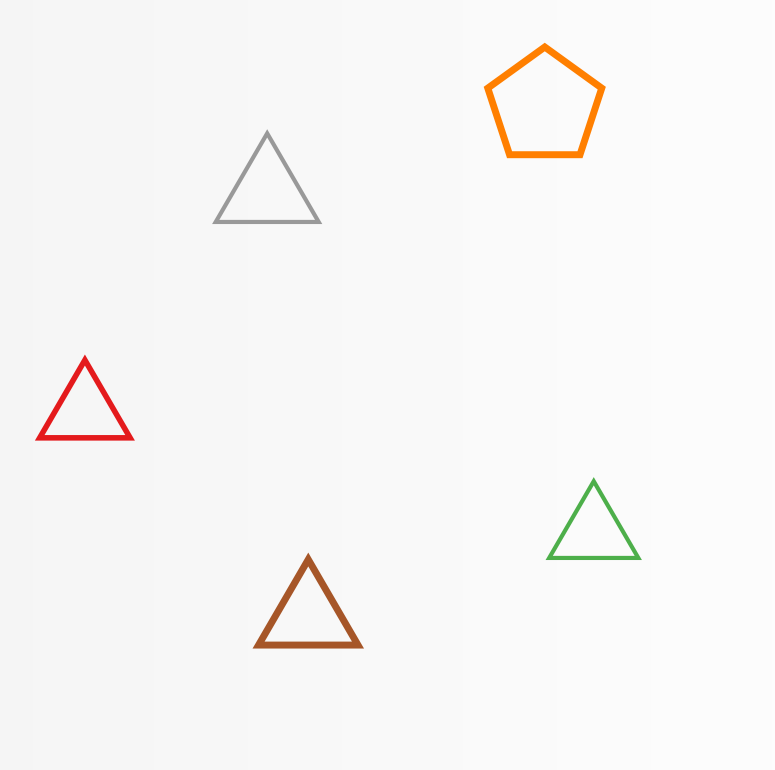[{"shape": "triangle", "thickness": 2, "radius": 0.34, "center": [0.11, 0.465]}, {"shape": "triangle", "thickness": 1.5, "radius": 0.33, "center": [0.766, 0.309]}, {"shape": "pentagon", "thickness": 2.5, "radius": 0.39, "center": [0.703, 0.862]}, {"shape": "triangle", "thickness": 2.5, "radius": 0.37, "center": [0.398, 0.199]}, {"shape": "triangle", "thickness": 1.5, "radius": 0.38, "center": [0.345, 0.75]}]